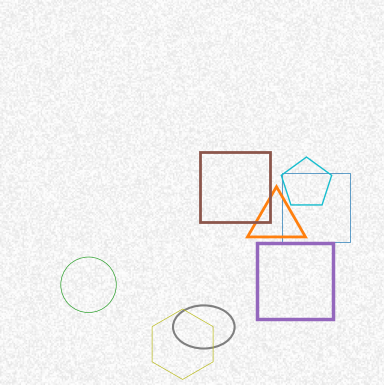[{"shape": "square", "thickness": 0.5, "radius": 0.44, "center": [0.821, 0.462]}, {"shape": "triangle", "thickness": 2, "radius": 0.43, "center": [0.718, 0.428]}, {"shape": "circle", "thickness": 0.5, "radius": 0.36, "center": [0.23, 0.26]}, {"shape": "square", "thickness": 2.5, "radius": 0.49, "center": [0.767, 0.27]}, {"shape": "square", "thickness": 2, "radius": 0.45, "center": [0.611, 0.514]}, {"shape": "oval", "thickness": 1.5, "radius": 0.4, "center": [0.529, 0.151]}, {"shape": "hexagon", "thickness": 0.5, "radius": 0.46, "center": [0.474, 0.106]}, {"shape": "pentagon", "thickness": 1, "radius": 0.34, "center": [0.796, 0.523]}]